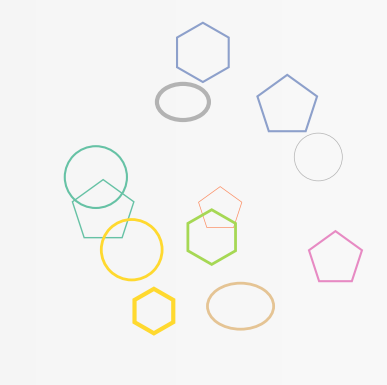[{"shape": "pentagon", "thickness": 1, "radius": 0.42, "center": [0.266, 0.45]}, {"shape": "circle", "thickness": 1.5, "radius": 0.4, "center": [0.247, 0.54]}, {"shape": "pentagon", "thickness": 0.5, "radius": 0.29, "center": [0.568, 0.457]}, {"shape": "pentagon", "thickness": 1.5, "radius": 0.4, "center": [0.741, 0.725]}, {"shape": "hexagon", "thickness": 1.5, "radius": 0.38, "center": [0.524, 0.864]}, {"shape": "pentagon", "thickness": 1.5, "radius": 0.36, "center": [0.866, 0.328]}, {"shape": "hexagon", "thickness": 2, "radius": 0.35, "center": [0.546, 0.384]}, {"shape": "circle", "thickness": 2, "radius": 0.39, "center": [0.34, 0.351]}, {"shape": "hexagon", "thickness": 3, "radius": 0.29, "center": [0.397, 0.192]}, {"shape": "oval", "thickness": 2, "radius": 0.43, "center": [0.621, 0.205]}, {"shape": "circle", "thickness": 0.5, "radius": 0.31, "center": [0.821, 0.592]}, {"shape": "oval", "thickness": 3, "radius": 0.34, "center": [0.472, 0.735]}]